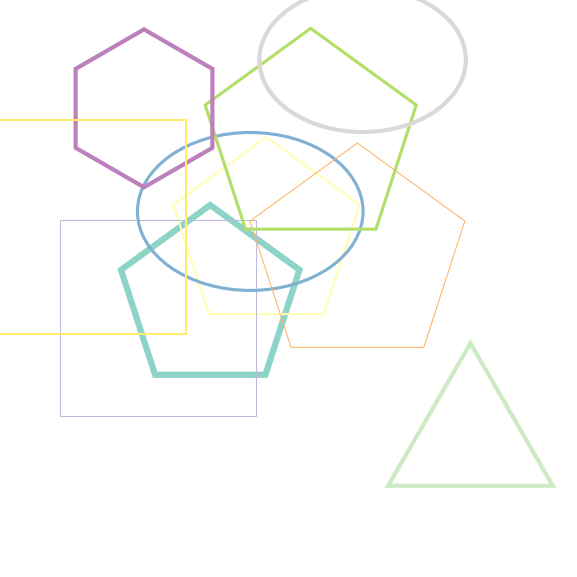[{"shape": "pentagon", "thickness": 3, "radius": 0.81, "center": [0.364, 0.482]}, {"shape": "pentagon", "thickness": 1, "radius": 0.85, "center": [0.461, 0.592]}, {"shape": "square", "thickness": 0.5, "radius": 0.85, "center": [0.274, 0.449]}, {"shape": "oval", "thickness": 1.5, "radius": 0.98, "center": [0.433, 0.633]}, {"shape": "pentagon", "thickness": 0.5, "radius": 0.98, "center": [0.619, 0.556]}, {"shape": "pentagon", "thickness": 1.5, "radius": 0.96, "center": [0.538, 0.758]}, {"shape": "oval", "thickness": 2, "radius": 0.89, "center": [0.628, 0.896]}, {"shape": "hexagon", "thickness": 2, "radius": 0.68, "center": [0.249, 0.812]}, {"shape": "triangle", "thickness": 2, "radius": 0.82, "center": [0.815, 0.24]}, {"shape": "square", "thickness": 1, "radius": 0.93, "center": [0.137, 0.606]}]